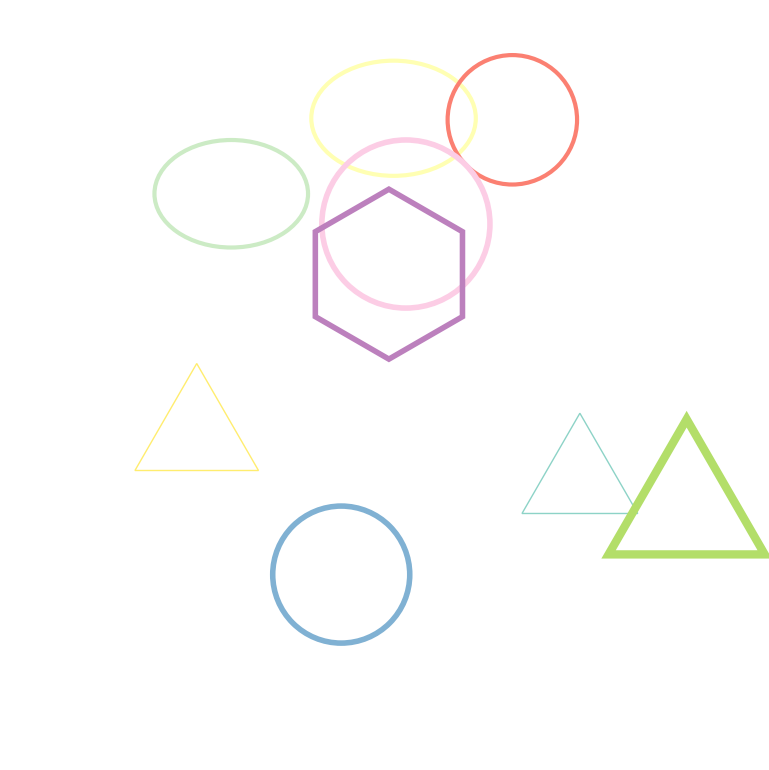[{"shape": "triangle", "thickness": 0.5, "radius": 0.43, "center": [0.753, 0.377]}, {"shape": "oval", "thickness": 1.5, "radius": 0.53, "center": [0.511, 0.846]}, {"shape": "circle", "thickness": 1.5, "radius": 0.42, "center": [0.665, 0.844]}, {"shape": "circle", "thickness": 2, "radius": 0.44, "center": [0.443, 0.254]}, {"shape": "triangle", "thickness": 3, "radius": 0.59, "center": [0.892, 0.339]}, {"shape": "circle", "thickness": 2, "radius": 0.55, "center": [0.527, 0.709]}, {"shape": "hexagon", "thickness": 2, "radius": 0.55, "center": [0.505, 0.644]}, {"shape": "oval", "thickness": 1.5, "radius": 0.5, "center": [0.3, 0.748]}, {"shape": "triangle", "thickness": 0.5, "radius": 0.46, "center": [0.255, 0.435]}]